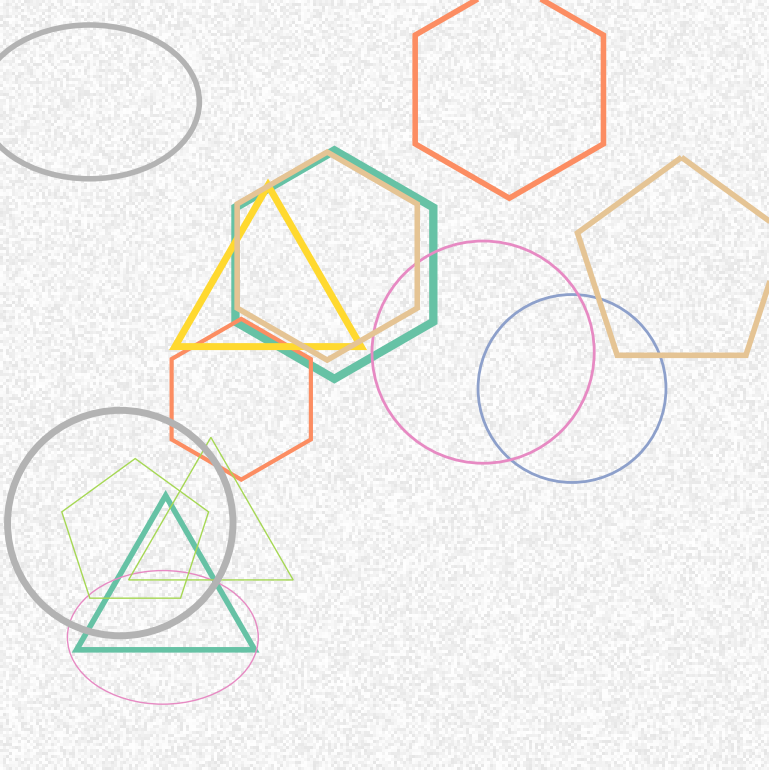[{"shape": "triangle", "thickness": 2, "radius": 0.67, "center": [0.215, 0.223]}, {"shape": "hexagon", "thickness": 3, "radius": 0.74, "center": [0.434, 0.656]}, {"shape": "hexagon", "thickness": 2, "radius": 0.71, "center": [0.661, 0.884]}, {"shape": "hexagon", "thickness": 1.5, "radius": 0.52, "center": [0.313, 0.482]}, {"shape": "circle", "thickness": 1, "radius": 0.61, "center": [0.743, 0.495]}, {"shape": "oval", "thickness": 0.5, "radius": 0.62, "center": [0.211, 0.172]}, {"shape": "circle", "thickness": 1, "radius": 0.72, "center": [0.627, 0.543]}, {"shape": "pentagon", "thickness": 0.5, "radius": 0.5, "center": [0.176, 0.304]}, {"shape": "triangle", "thickness": 0.5, "radius": 0.62, "center": [0.274, 0.309]}, {"shape": "triangle", "thickness": 2.5, "radius": 0.7, "center": [0.348, 0.62]}, {"shape": "pentagon", "thickness": 2, "radius": 0.71, "center": [0.885, 0.654]}, {"shape": "hexagon", "thickness": 2, "radius": 0.68, "center": [0.425, 0.667]}, {"shape": "oval", "thickness": 2, "radius": 0.71, "center": [0.116, 0.868]}, {"shape": "circle", "thickness": 2.5, "radius": 0.73, "center": [0.156, 0.321]}]